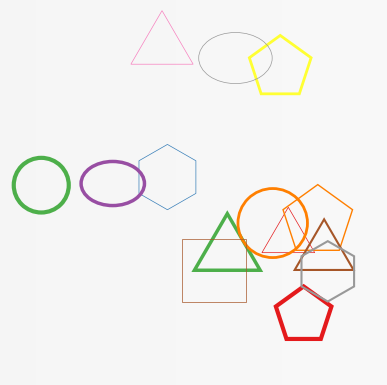[{"shape": "triangle", "thickness": 0.5, "radius": 0.39, "center": [0.744, 0.383]}, {"shape": "pentagon", "thickness": 3, "radius": 0.38, "center": [0.784, 0.181]}, {"shape": "hexagon", "thickness": 0.5, "radius": 0.42, "center": [0.432, 0.54]}, {"shape": "triangle", "thickness": 2.5, "radius": 0.49, "center": [0.587, 0.347]}, {"shape": "circle", "thickness": 3, "radius": 0.35, "center": [0.106, 0.519]}, {"shape": "oval", "thickness": 2.5, "radius": 0.41, "center": [0.291, 0.523]}, {"shape": "circle", "thickness": 2, "radius": 0.45, "center": [0.704, 0.421]}, {"shape": "pentagon", "thickness": 1, "radius": 0.47, "center": [0.82, 0.426]}, {"shape": "pentagon", "thickness": 2, "radius": 0.42, "center": [0.723, 0.824]}, {"shape": "square", "thickness": 0.5, "radius": 0.41, "center": [0.552, 0.297]}, {"shape": "triangle", "thickness": 1.5, "radius": 0.44, "center": [0.836, 0.343]}, {"shape": "triangle", "thickness": 0.5, "radius": 0.46, "center": [0.418, 0.88]}, {"shape": "hexagon", "thickness": 1.5, "radius": 0.39, "center": [0.846, 0.295]}, {"shape": "oval", "thickness": 0.5, "radius": 0.47, "center": [0.608, 0.849]}]